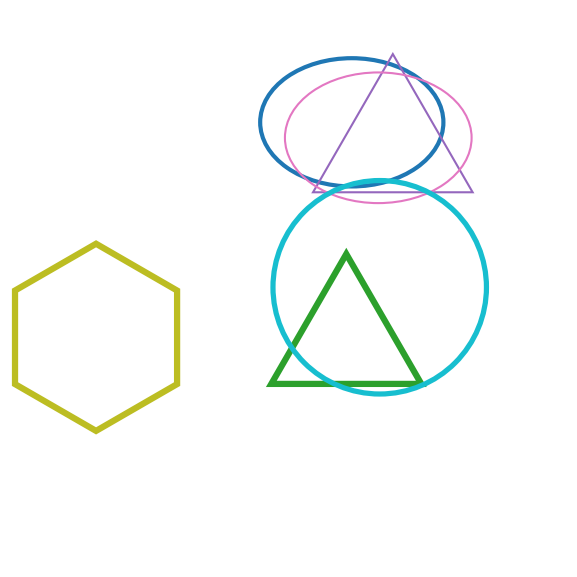[{"shape": "oval", "thickness": 2, "radius": 0.79, "center": [0.609, 0.787]}, {"shape": "triangle", "thickness": 3, "radius": 0.75, "center": [0.6, 0.409]}, {"shape": "triangle", "thickness": 1, "radius": 0.8, "center": [0.68, 0.746]}, {"shape": "oval", "thickness": 1, "radius": 0.81, "center": [0.655, 0.761]}, {"shape": "hexagon", "thickness": 3, "radius": 0.81, "center": [0.166, 0.415]}, {"shape": "circle", "thickness": 2.5, "radius": 0.92, "center": [0.658, 0.502]}]